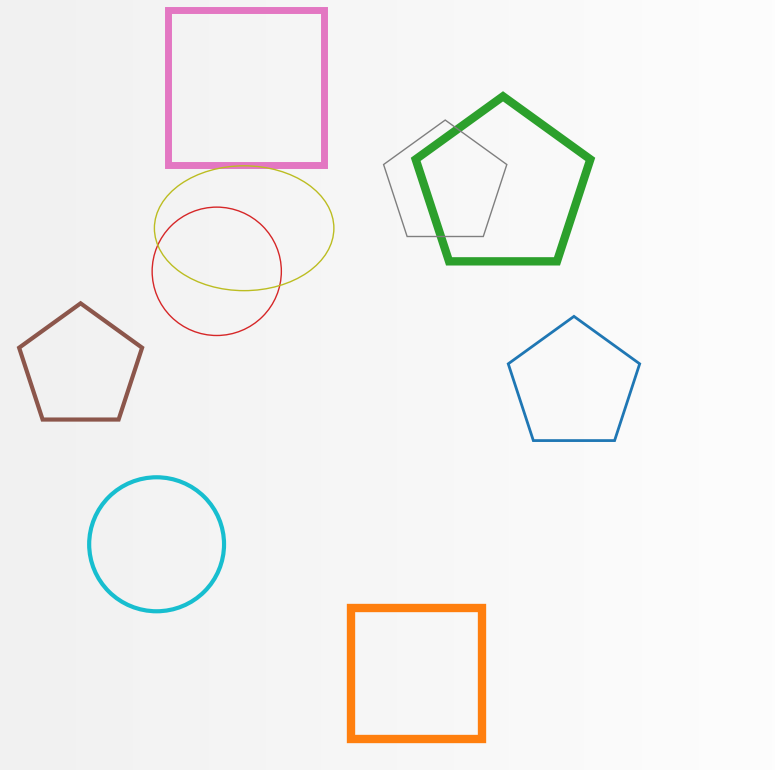[{"shape": "pentagon", "thickness": 1, "radius": 0.45, "center": [0.741, 0.5]}, {"shape": "square", "thickness": 3, "radius": 0.42, "center": [0.538, 0.125]}, {"shape": "pentagon", "thickness": 3, "radius": 0.59, "center": [0.649, 0.756]}, {"shape": "circle", "thickness": 0.5, "radius": 0.42, "center": [0.28, 0.648]}, {"shape": "pentagon", "thickness": 1.5, "radius": 0.42, "center": [0.104, 0.523]}, {"shape": "square", "thickness": 2.5, "radius": 0.5, "center": [0.317, 0.886]}, {"shape": "pentagon", "thickness": 0.5, "radius": 0.42, "center": [0.574, 0.76]}, {"shape": "oval", "thickness": 0.5, "radius": 0.58, "center": [0.315, 0.704]}, {"shape": "circle", "thickness": 1.5, "radius": 0.44, "center": [0.202, 0.293]}]